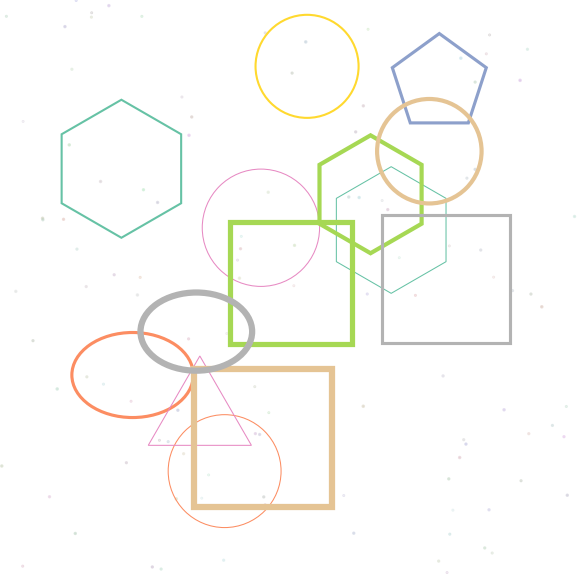[{"shape": "hexagon", "thickness": 0.5, "radius": 0.55, "center": [0.677, 0.601]}, {"shape": "hexagon", "thickness": 1, "radius": 0.6, "center": [0.21, 0.707]}, {"shape": "circle", "thickness": 0.5, "radius": 0.49, "center": [0.389, 0.183]}, {"shape": "oval", "thickness": 1.5, "radius": 0.53, "center": [0.23, 0.35]}, {"shape": "pentagon", "thickness": 1.5, "radius": 0.43, "center": [0.761, 0.856]}, {"shape": "circle", "thickness": 0.5, "radius": 0.51, "center": [0.452, 0.605]}, {"shape": "triangle", "thickness": 0.5, "radius": 0.52, "center": [0.346, 0.28]}, {"shape": "hexagon", "thickness": 2, "radius": 0.51, "center": [0.642, 0.663]}, {"shape": "square", "thickness": 2.5, "radius": 0.53, "center": [0.504, 0.51]}, {"shape": "circle", "thickness": 1, "radius": 0.45, "center": [0.532, 0.884]}, {"shape": "square", "thickness": 3, "radius": 0.6, "center": [0.455, 0.24]}, {"shape": "circle", "thickness": 2, "radius": 0.45, "center": [0.743, 0.737]}, {"shape": "oval", "thickness": 3, "radius": 0.48, "center": [0.34, 0.425]}, {"shape": "square", "thickness": 1.5, "radius": 0.55, "center": [0.772, 0.516]}]